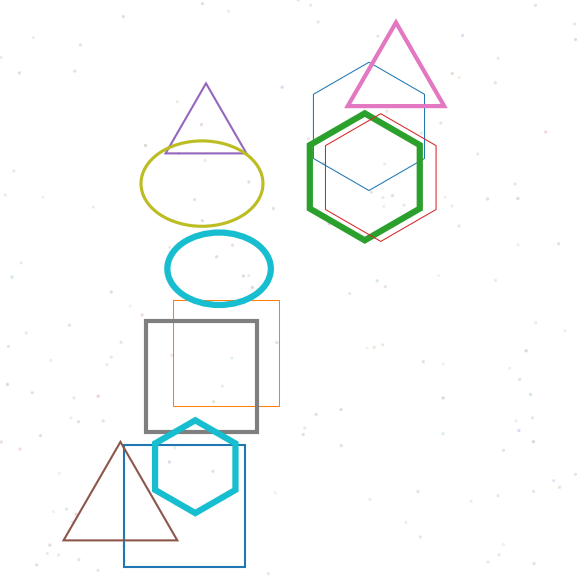[{"shape": "hexagon", "thickness": 0.5, "radius": 0.56, "center": [0.639, 0.78]}, {"shape": "square", "thickness": 1, "radius": 0.53, "center": [0.319, 0.124]}, {"shape": "square", "thickness": 0.5, "radius": 0.46, "center": [0.391, 0.388]}, {"shape": "hexagon", "thickness": 3, "radius": 0.55, "center": [0.632, 0.693]}, {"shape": "hexagon", "thickness": 0.5, "radius": 0.55, "center": [0.659, 0.692]}, {"shape": "triangle", "thickness": 1, "radius": 0.4, "center": [0.357, 0.774]}, {"shape": "triangle", "thickness": 1, "radius": 0.57, "center": [0.209, 0.12]}, {"shape": "triangle", "thickness": 2, "radius": 0.48, "center": [0.686, 0.864]}, {"shape": "square", "thickness": 2, "radius": 0.48, "center": [0.349, 0.348]}, {"shape": "oval", "thickness": 1.5, "radius": 0.53, "center": [0.35, 0.681]}, {"shape": "oval", "thickness": 3, "radius": 0.45, "center": [0.379, 0.534]}, {"shape": "hexagon", "thickness": 3, "radius": 0.4, "center": [0.338, 0.191]}]